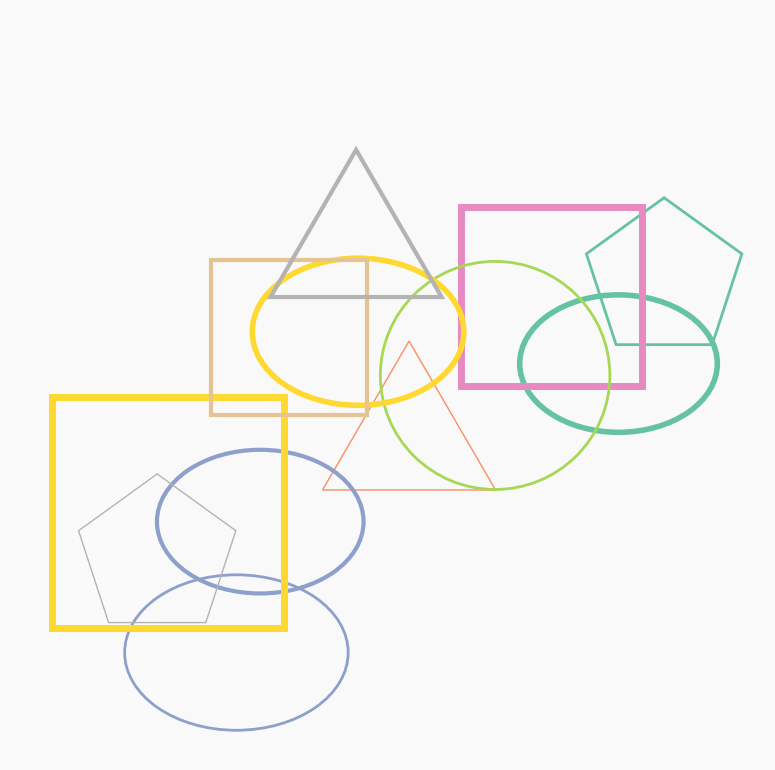[{"shape": "pentagon", "thickness": 1, "radius": 0.53, "center": [0.857, 0.638]}, {"shape": "oval", "thickness": 2, "radius": 0.64, "center": [0.798, 0.528]}, {"shape": "triangle", "thickness": 0.5, "radius": 0.64, "center": [0.528, 0.428]}, {"shape": "oval", "thickness": 1, "radius": 0.72, "center": [0.305, 0.153]}, {"shape": "oval", "thickness": 1.5, "radius": 0.67, "center": [0.336, 0.323]}, {"shape": "square", "thickness": 2.5, "radius": 0.58, "center": [0.712, 0.614]}, {"shape": "circle", "thickness": 1, "radius": 0.74, "center": [0.639, 0.512]}, {"shape": "square", "thickness": 2.5, "radius": 0.75, "center": [0.217, 0.334]}, {"shape": "oval", "thickness": 2, "radius": 0.68, "center": [0.462, 0.569]}, {"shape": "square", "thickness": 1.5, "radius": 0.5, "center": [0.372, 0.562]}, {"shape": "triangle", "thickness": 1.5, "radius": 0.64, "center": [0.459, 0.678]}, {"shape": "pentagon", "thickness": 0.5, "radius": 0.53, "center": [0.203, 0.278]}]